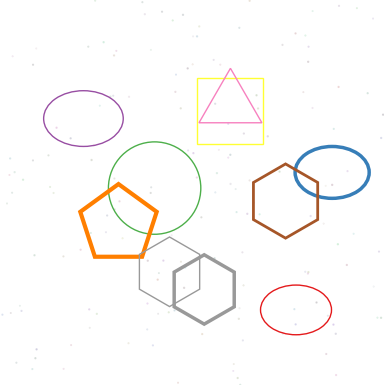[{"shape": "oval", "thickness": 1, "radius": 0.46, "center": [0.769, 0.195]}, {"shape": "oval", "thickness": 2.5, "radius": 0.48, "center": [0.863, 0.552]}, {"shape": "circle", "thickness": 1, "radius": 0.6, "center": [0.402, 0.511]}, {"shape": "oval", "thickness": 1, "radius": 0.52, "center": [0.217, 0.692]}, {"shape": "pentagon", "thickness": 3, "radius": 0.52, "center": [0.308, 0.418]}, {"shape": "square", "thickness": 1, "radius": 0.43, "center": [0.597, 0.712]}, {"shape": "hexagon", "thickness": 2, "radius": 0.48, "center": [0.742, 0.478]}, {"shape": "triangle", "thickness": 1, "radius": 0.47, "center": [0.599, 0.728]}, {"shape": "hexagon", "thickness": 2.5, "radius": 0.45, "center": [0.53, 0.248]}, {"shape": "hexagon", "thickness": 1, "radius": 0.45, "center": [0.44, 0.294]}]